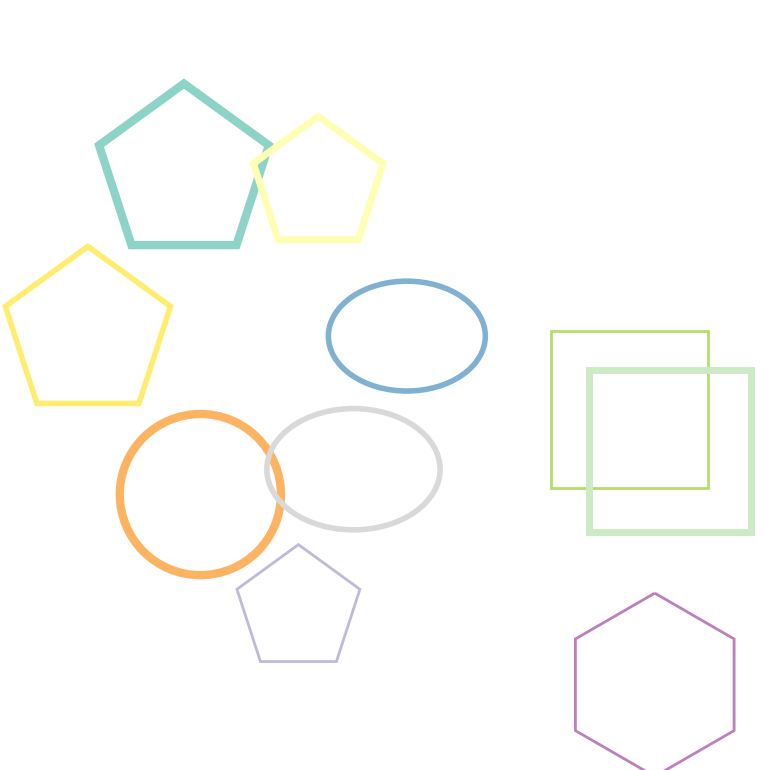[{"shape": "pentagon", "thickness": 3, "radius": 0.58, "center": [0.239, 0.775]}, {"shape": "pentagon", "thickness": 2.5, "radius": 0.44, "center": [0.413, 0.76]}, {"shape": "pentagon", "thickness": 1, "radius": 0.42, "center": [0.388, 0.209]}, {"shape": "oval", "thickness": 2, "radius": 0.51, "center": [0.528, 0.564]}, {"shape": "circle", "thickness": 3, "radius": 0.52, "center": [0.26, 0.358]}, {"shape": "square", "thickness": 1, "radius": 0.51, "center": [0.817, 0.468]}, {"shape": "oval", "thickness": 2, "radius": 0.56, "center": [0.459, 0.391]}, {"shape": "hexagon", "thickness": 1, "radius": 0.6, "center": [0.85, 0.111]}, {"shape": "square", "thickness": 2.5, "radius": 0.53, "center": [0.87, 0.415]}, {"shape": "pentagon", "thickness": 2, "radius": 0.56, "center": [0.114, 0.567]}]